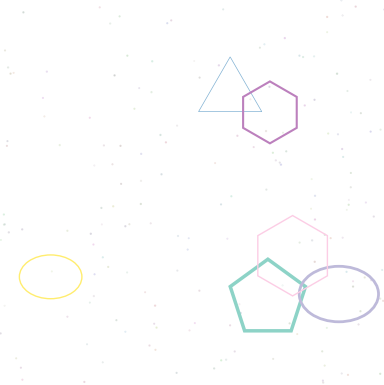[{"shape": "pentagon", "thickness": 2.5, "radius": 0.51, "center": [0.696, 0.224]}, {"shape": "oval", "thickness": 2, "radius": 0.51, "center": [0.88, 0.236]}, {"shape": "triangle", "thickness": 0.5, "radius": 0.47, "center": [0.598, 0.757]}, {"shape": "hexagon", "thickness": 1, "radius": 0.52, "center": [0.76, 0.336]}, {"shape": "hexagon", "thickness": 1.5, "radius": 0.4, "center": [0.701, 0.708]}, {"shape": "oval", "thickness": 1, "radius": 0.41, "center": [0.132, 0.281]}]